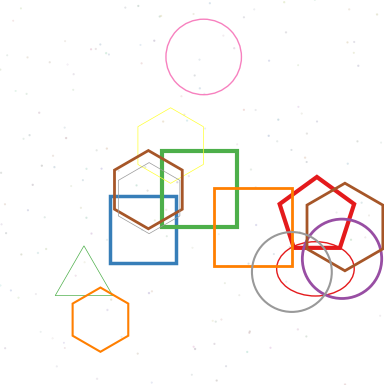[{"shape": "pentagon", "thickness": 3, "radius": 0.51, "center": [0.823, 0.439]}, {"shape": "oval", "thickness": 1, "radius": 0.5, "center": [0.819, 0.302]}, {"shape": "square", "thickness": 2.5, "radius": 0.43, "center": [0.371, 0.404]}, {"shape": "triangle", "thickness": 0.5, "radius": 0.43, "center": [0.218, 0.275]}, {"shape": "square", "thickness": 3, "radius": 0.49, "center": [0.518, 0.51]}, {"shape": "circle", "thickness": 2, "radius": 0.52, "center": [0.888, 0.328]}, {"shape": "square", "thickness": 2, "radius": 0.51, "center": [0.656, 0.409]}, {"shape": "hexagon", "thickness": 1.5, "radius": 0.42, "center": [0.261, 0.17]}, {"shape": "hexagon", "thickness": 0.5, "radius": 0.49, "center": [0.443, 0.622]}, {"shape": "hexagon", "thickness": 2, "radius": 0.51, "center": [0.385, 0.507]}, {"shape": "hexagon", "thickness": 2, "radius": 0.57, "center": [0.896, 0.41]}, {"shape": "circle", "thickness": 1, "radius": 0.49, "center": [0.529, 0.852]}, {"shape": "circle", "thickness": 1.5, "radius": 0.52, "center": [0.758, 0.294]}, {"shape": "hexagon", "thickness": 0.5, "radius": 0.46, "center": [0.387, 0.485]}]